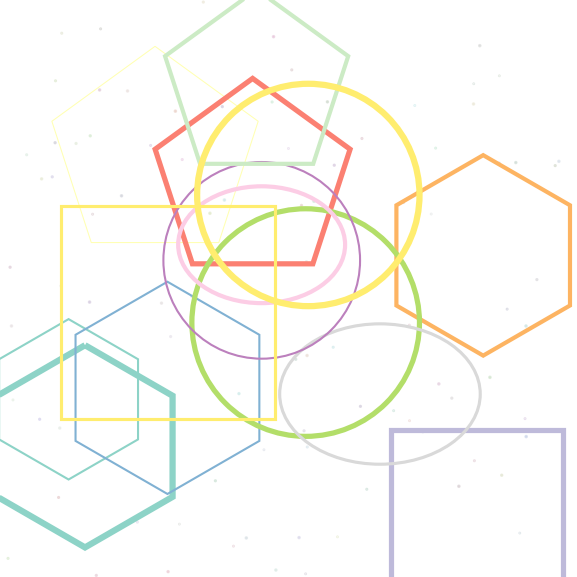[{"shape": "hexagon", "thickness": 3, "radius": 0.88, "center": [0.147, 0.226]}, {"shape": "hexagon", "thickness": 1, "radius": 0.69, "center": [0.119, 0.308]}, {"shape": "pentagon", "thickness": 0.5, "radius": 0.94, "center": [0.268, 0.731]}, {"shape": "square", "thickness": 2.5, "radius": 0.74, "center": [0.826, 0.107]}, {"shape": "pentagon", "thickness": 2.5, "radius": 0.89, "center": [0.437, 0.686]}, {"shape": "hexagon", "thickness": 1, "radius": 0.92, "center": [0.29, 0.328]}, {"shape": "hexagon", "thickness": 2, "radius": 0.87, "center": [0.837, 0.557]}, {"shape": "circle", "thickness": 2.5, "radius": 0.99, "center": [0.529, 0.441]}, {"shape": "oval", "thickness": 2, "radius": 0.72, "center": [0.453, 0.575]}, {"shape": "oval", "thickness": 1.5, "radius": 0.87, "center": [0.658, 0.317]}, {"shape": "circle", "thickness": 1, "radius": 0.85, "center": [0.453, 0.548]}, {"shape": "pentagon", "thickness": 2, "radius": 0.83, "center": [0.444, 0.85]}, {"shape": "square", "thickness": 1.5, "radius": 0.92, "center": [0.291, 0.458]}, {"shape": "circle", "thickness": 3, "radius": 0.96, "center": [0.534, 0.662]}]